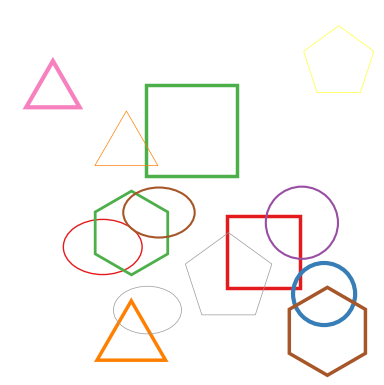[{"shape": "square", "thickness": 2.5, "radius": 0.47, "center": [0.684, 0.345]}, {"shape": "oval", "thickness": 1, "radius": 0.51, "center": [0.267, 0.358]}, {"shape": "circle", "thickness": 3, "radius": 0.4, "center": [0.842, 0.236]}, {"shape": "square", "thickness": 2.5, "radius": 0.59, "center": [0.497, 0.661]}, {"shape": "hexagon", "thickness": 2, "radius": 0.54, "center": [0.341, 0.395]}, {"shape": "circle", "thickness": 1.5, "radius": 0.47, "center": [0.784, 0.421]}, {"shape": "triangle", "thickness": 0.5, "radius": 0.47, "center": [0.328, 0.617]}, {"shape": "triangle", "thickness": 2.5, "radius": 0.51, "center": [0.341, 0.116]}, {"shape": "pentagon", "thickness": 0.5, "radius": 0.48, "center": [0.88, 0.837]}, {"shape": "hexagon", "thickness": 2.5, "radius": 0.57, "center": [0.85, 0.139]}, {"shape": "oval", "thickness": 1.5, "radius": 0.46, "center": [0.413, 0.448]}, {"shape": "triangle", "thickness": 3, "radius": 0.4, "center": [0.137, 0.761]}, {"shape": "oval", "thickness": 0.5, "radius": 0.44, "center": [0.383, 0.195]}, {"shape": "pentagon", "thickness": 0.5, "radius": 0.59, "center": [0.594, 0.278]}]